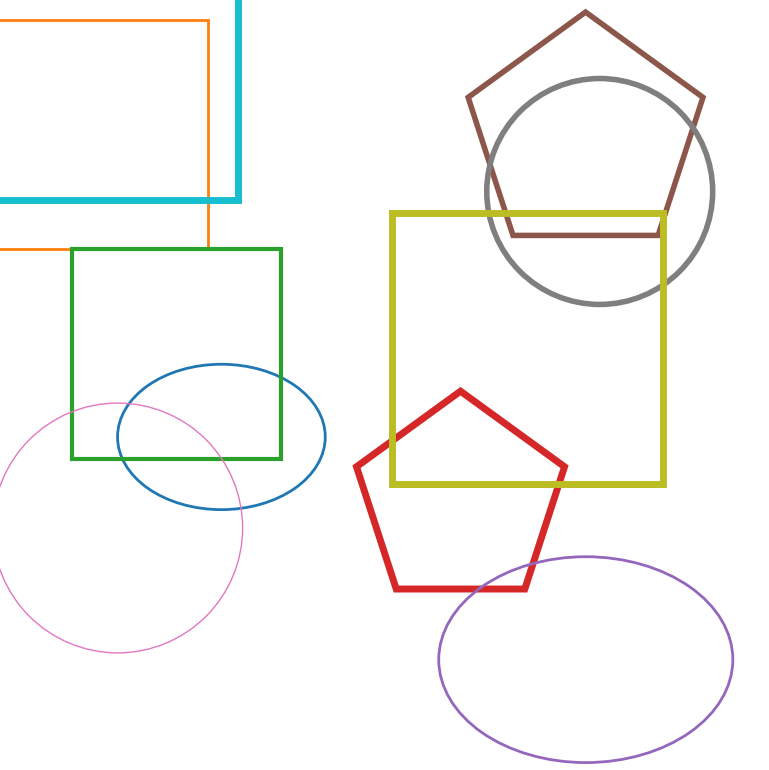[{"shape": "oval", "thickness": 1, "radius": 0.67, "center": [0.288, 0.433]}, {"shape": "square", "thickness": 1, "radius": 0.74, "center": [0.121, 0.825]}, {"shape": "square", "thickness": 1.5, "radius": 0.68, "center": [0.229, 0.54]}, {"shape": "pentagon", "thickness": 2.5, "radius": 0.71, "center": [0.598, 0.35]}, {"shape": "oval", "thickness": 1, "radius": 0.95, "center": [0.761, 0.143]}, {"shape": "pentagon", "thickness": 2, "radius": 0.8, "center": [0.76, 0.824]}, {"shape": "circle", "thickness": 0.5, "radius": 0.81, "center": [0.153, 0.314]}, {"shape": "circle", "thickness": 2, "radius": 0.73, "center": [0.779, 0.751]}, {"shape": "square", "thickness": 2.5, "radius": 0.88, "center": [0.685, 0.548]}, {"shape": "square", "thickness": 2.5, "radius": 0.8, "center": [0.149, 0.9]}]